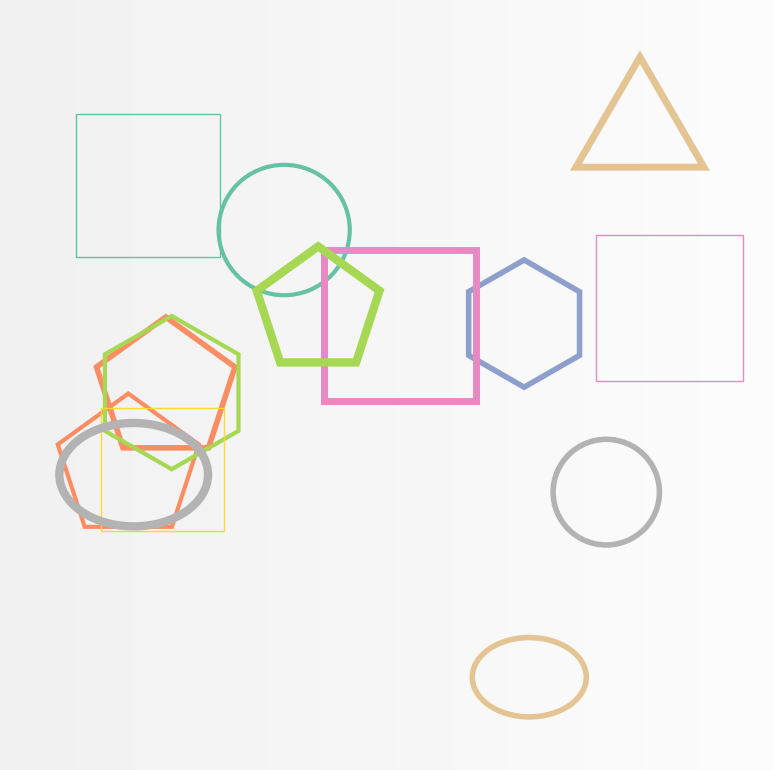[{"shape": "square", "thickness": 0.5, "radius": 0.46, "center": [0.191, 0.759]}, {"shape": "circle", "thickness": 1.5, "radius": 0.42, "center": [0.367, 0.701]}, {"shape": "pentagon", "thickness": 1.5, "radius": 0.48, "center": [0.166, 0.393]}, {"shape": "pentagon", "thickness": 2, "radius": 0.47, "center": [0.214, 0.494]}, {"shape": "hexagon", "thickness": 2, "radius": 0.41, "center": [0.676, 0.58]}, {"shape": "square", "thickness": 2.5, "radius": 0.49, "center": [0.516, 0.577]}, {"shape": "square", "thickness": 0.5, "radius": 0.48, "center": [0.864, 0.6]}, {"shape": "pentagon", "thickness": 3, "radius": 0.42, "center": [0.41, 0.597]}, {"shape": "hexagon", "thickness": 1.5, "radius": 0.5, "center": [0.222, 0.49]}, {"shape": "square", "thickness": 0.5, "radius": 0.4, "center": [0.209, 0.391]}, {"shape": "triangle", "thickness": 2.5, "radius": 0.48, "center": [0.826, 0.831]}, {"shape": "oval", "thickness": 2, "radius": 0.37, "center": [0.683, 0.121]}, {"shape": "circle", "thickness": 2, "radius": 0.34, "center": [0.782, 0.361]}, {"shape": "oval", "thickness": 3, "radius": 0.48, "center": [0.173, 0.384]}]